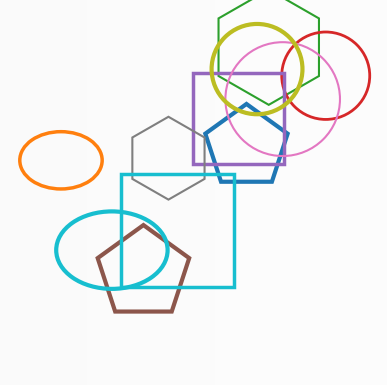[{"shape": "pentagon", "thickness": 3, "radius": 0.56, "center": [0.636, 0.618]}, {"shape": "oval", "thickness": 2.5, "radius": 0.53, "center": [0.157, 0.584]}, {"shape": "hexagon", "thickness": 1.5, "radius": 0.75, "center": [0.694, 0.877]}, {"shape": "circle", "thickness": 2, "radius": 0.57, "center": [0.841, 0.803]}, {"shape": "square", "thickness": 2.5, "radius": 0.59, "center": [0.615, 0.693]}, {"shape": "pentagon", "thickness": 3, "radius": 0.62, "center": [0.37, 0.291]}, {"shape": "circle", "thickness": 1.5, "radius": 0.74, "center": [0.73, 0.743]}, {"shape": "hexagon", "thickness": 1.5, "radius": 0.54, "center": [0.435, 0.589]}, {"shape": "circle", "thickness": 3, "radius": 0.59, "center": [0.663, 0.821]}, {"shape": "oval", "thickness": 3, "radius": 0.72, "center": [0.289, 0.35]}, {"shape": "square", "thickness": 2.5, "radius": 0.73, "center": [0.458, 0.402]}]